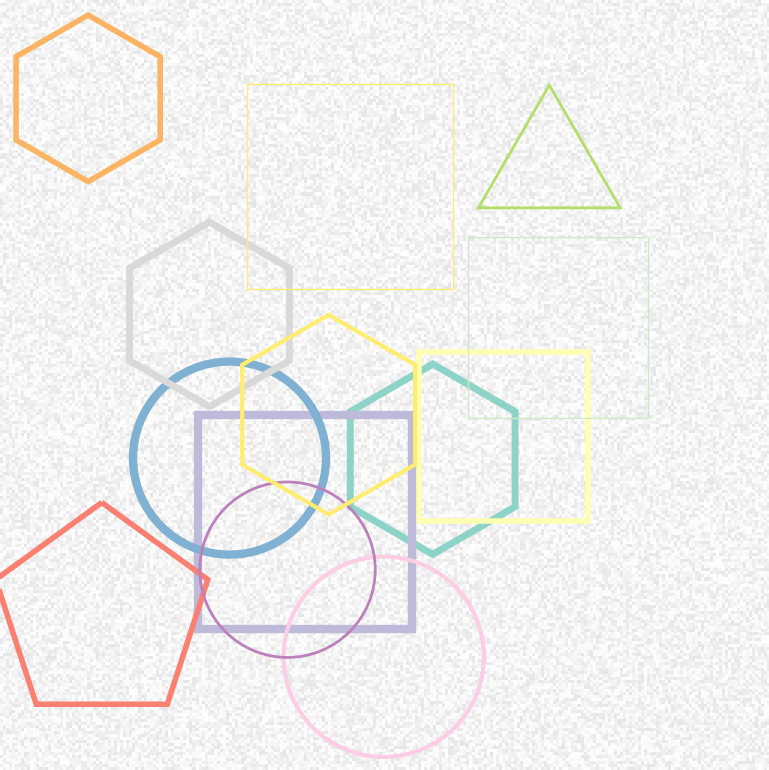[{"shape": "hexagon", "thickness": 2.5, "radius": 0.62, "center": [0.562, 0.404]}, {"shape": "square", "thickness": 2, "radius": 0.55, "center": [0.654, 0.433]}, {"shape": "square", "thickness": 3, "radius": 0.69, "center": [0.397, 0.322]}, {"shape": "pentagon", "thickness": 2, "radius": 0.72, "center": [0.132, 0.203]}, {"shape": "circle", "thickness": 3, "radius": 0.63, "center": [0.298, 0.405]}, {"shape": "hexagon", "thickness": 2, "radius": 0.54, "center": [0.114, 0.872]}, {"shape": "triangle", "thickness": 1, "radius": 0.53, "center": [0.713, 0.783]}, {"shape": "circle", "thickness": 1.5, "radius": 0.65, "center": [0.498, 0.147]}, {"shape": "hexagon", "thickness": 2.5, "radius": 0.6, "center": [0.272, 0.592]}, {"shape": "circle", "thickness": 1, "radius": 0.57, "center": [0.373, 0.26]}, {"shape": "square", "thickness": 0.5, "radius": 0.59, "center": [0.725, 0.575]}, {"shape": "hexagon", "thickness": 1.5, "radius": 0.65, "center": [0.427, 0.461]}, {"shape": "square", "thickness": 0.5, "radius": 0.67, "center": [0.454, 0.758]}]